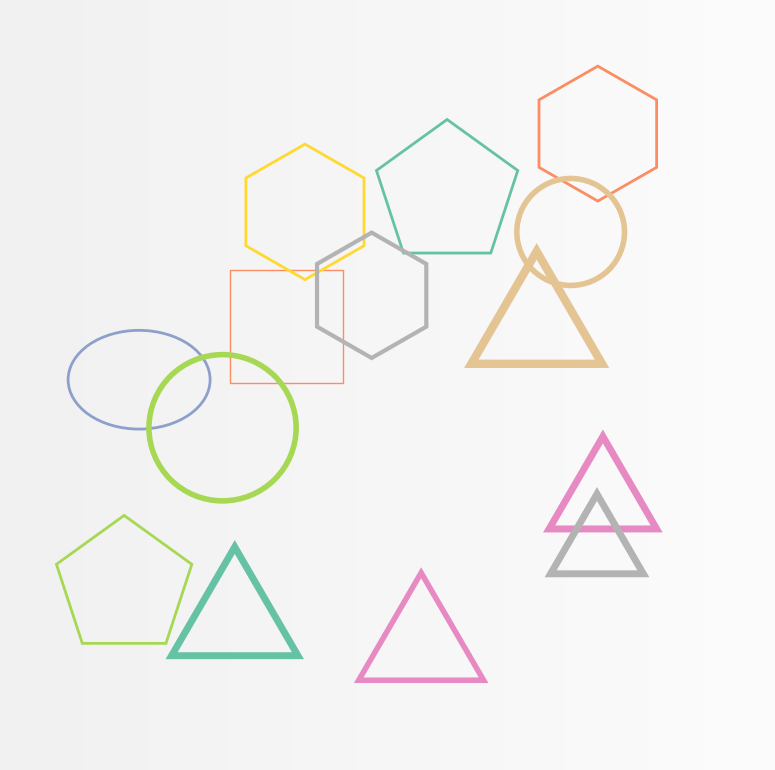[{"shape": "pentagon", "thickness": 1, "radius": 0.48, "center": [0.577, 0.749]}, {"shape": "triangle", "thickness": 2.5, "radius": 0.47, "center": [0.303, 0.196]}, {"shape": "square", "thickness": 0.5, "radius": 0.37, "center": [0.37, 0.576]}, {"shape": "hexagon", "thickness": 1, "radius": 0.44, "center": [0.771, 0.826]}, {"shape": "oval", "thickness": 1, "radius": 0.46, "center": [0.179, 0.507]}, {"shape": "triangle", "thickness": 2, "radius": 0.47, "center": [0.543, 0.163]}, {"shape": "triangle", "thickness": 2.5, "radius": 0.4, "center": [0.778, 0.353]}, {"shape": "circle", "thickness": 2, "radius": 0.47, "center": [0.287, 0.444]}, {"shape": "pentagon", "thickness": 1, "radius": 0.46, "center": [0.16, 0.239]}, {"shape": "hexagon", "thickness": 1, "radius": 0.44, "center": [0.394, 0.725]}, {"shape": "triangle", "thickness": 3, "radius": 0.49, "center": [0.692, 0.576]}, {"shape": "circle", "thickness": 2, "radius": 0.35, "center": [0.736, 0.699]}, {"shape": "triangle", "thickness": 2.5, "radius": 0.35, "center": [0.77, 0.289]}, {"shape": "hexagon", "thickness": 1.5, "radius": 0.41, "center": [0.48, 0.616]}]